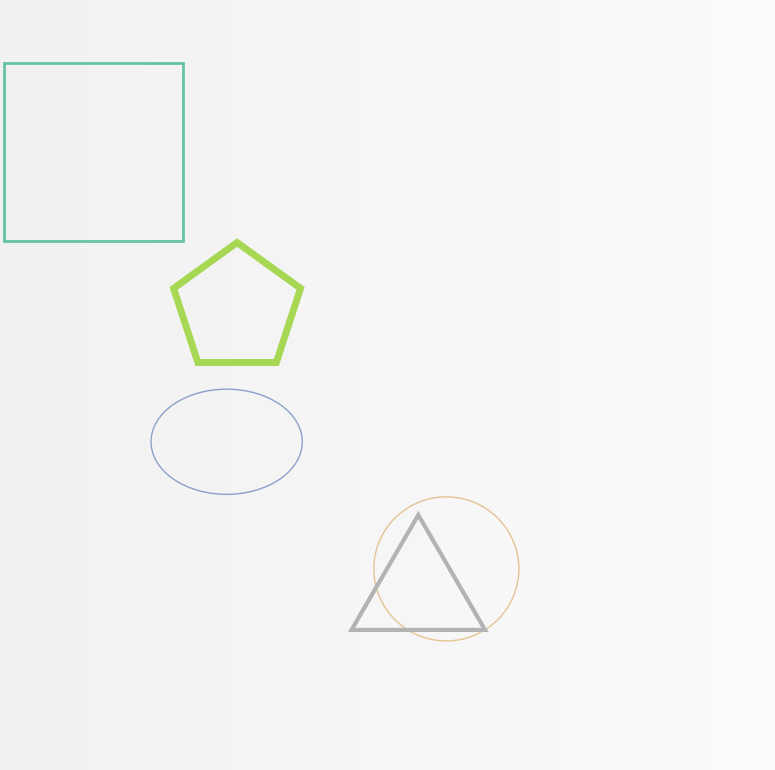[{"shape": "square", "thickness": 1, "radius": 0.58, "center": [0.121, 0.803]}, {"shape": "oval", "thickness": 0.5, "radius": 0.49, "center": [0.292, 0.426]}, {"shape": "pentagon", "thickness": 2.5, "radius": 0.43, "center": [0.306, 0.599]}, {"shape": "circle", "thickness": 0.5, "radius": 0.47, "center": [0.576, 0.261]}, {"shape": "triangle", "thickness": 1.5, "radius": 0.5, "center": [0.54, 0.232]}]